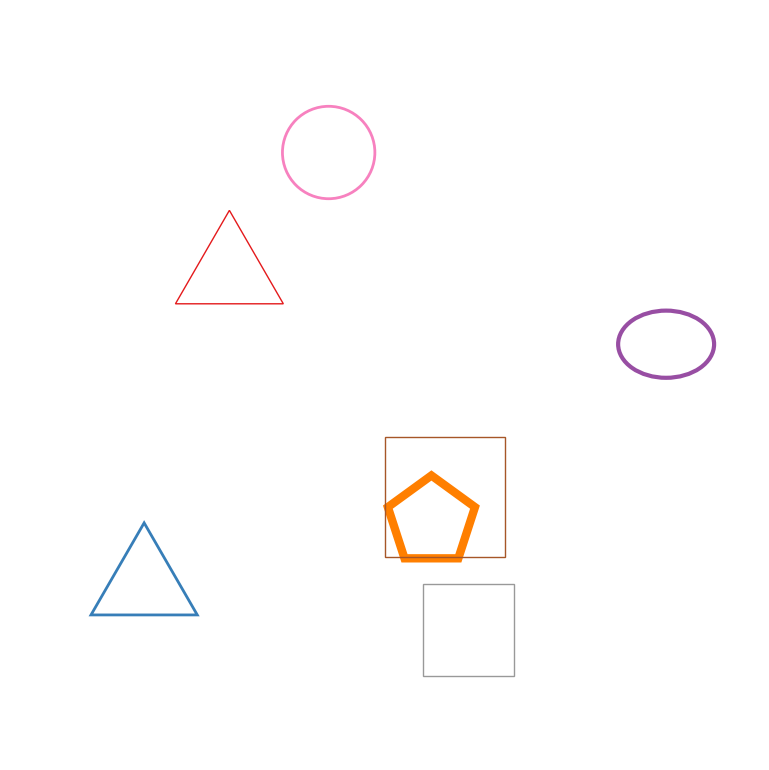[{"shape": "triangle", "thickness": 0.5, "radius": 0.4, "center": [0.298, 0.646]}, {"shape": "triangle", "thickness": 1, "radius": 0.4, "center": [0.187, 0.241]}, {"shape": "oval", "thickness": 1.5, "radius": 0.31, "center": [0.865, 0.553]}, {"shape": "pentagon", "thickness": 3, "radius": 0.3, "center": [0.56, 0.323]}, {"shape": "square", "thickness": 0.5, "radius": 0.39, "center": [0.577, 0.355]}, {"shape": "circle", "thickness": 1, "radius": 0.3, "center": [0.427, 0.802]}, {"shape": "square", "thickness": 0.5, "radius": 0.3, "center": [0.609, 0.182]}]